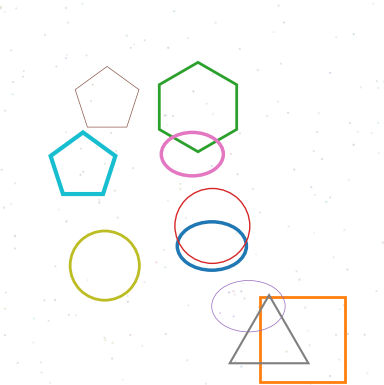[{"shape": "oval", "thickness": 2.5, "radius": 0.45, "center": [0.55, 0.361]}, {"shape": "square", "thickness": 2, "radius": 0.55, "center": [0.786, 0.118]}, {"shape": "hexagon", "thickness": 2, "radius": 0.58, "center": [0.514, 0.722]}, {"shape": "circle", "thickness": 1, "radius": 0.49, "center": [0.552, 0.413]}, {"shape": "oval", "thickness": 0.5, "radius": 0.48, "center": [0.645, 0.205]}, {"shape": "pentagon", "thickness": 0.5, "radius": 0.44, "center": [0.278, 0.74]}, {"shape": "oval", "thickness": 2.5, "radius": 0.4, "center": [0.5, 0.6]}, {"shape": "triangle", "thickness": 1.5, "radius": 0.59, "center": [0.699, 0.115]}, {"shape": "circle", "thickness": 2, "radius": 0.45, "center": [0.272, 0.31]}, {"shape": "pentagon", "thickness": 3, "radius": 0.44, "center": [0.216, 0.568]}]